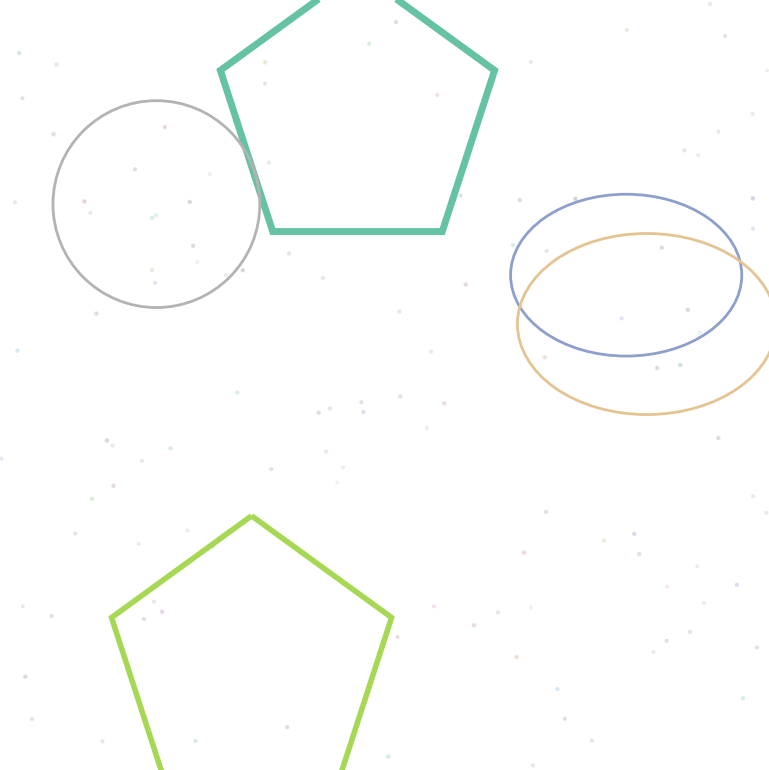[{"shape": "pentagon", "thickness": 2.5, "radius": 0.94, "center": [0.464, 0.851]}, {"shape": "oval", "thickness": 1, "radius": 0.75, "center": [0.813, 0.643]}, {"shape": "pentagon", "thickness": 2, "radius": 0.96, "center": [0.327, 0.139]}, {"shape": "oval", "thickness": 1, "radius": 0.84, "center": [0.84, 0.579]}, {"shape": "circle", "thickness": 1, "radius": 0.67, "center": [0.203, 0.735]}]